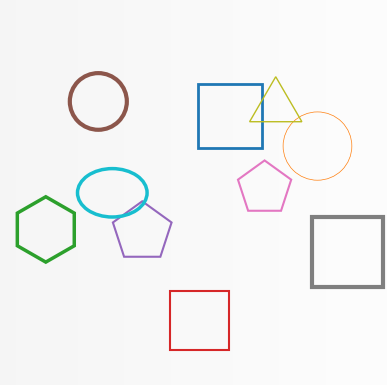[{"shape": "square", "thickness": 2, "radius": 0.42, "center": [0.593, 0.699]}, {"shape": "circle", "thickness": 0.5, "radius": 0.44, "center": [0.819, 0.621]}, {"shape": "hexagon", "thickness": 2.5, "radius": 0.42, "center": [0.118, 0.404]}, {"shape": "square", "thickness": 1.5, "radius": 0.38, "center": [0.515, 0.168]}, {"shape": "pentagon", "thickness": 1.5, "radius": 0.4, "center": [0.367, 0.398]}, {"shape": "circle", "thickness": 3, "radius": 0.37, "center": [0.254, 0.736]}, {"shape": "pentagon", "thickness": 1.5, "radius": 0.36, "center": [0.683, 0.511]}, {"shape": "square", "thickness": 3, "radius": 0.46, "center": [0.897, 0.346]}, {"shape": "triangle", "thickness": 1, "radius": 0.39, "center": [0.712, 0.723]}, {"shape": "oval", "thickness": 2.5, "radius": 0.45, "center": [0.29, 0.499]}]